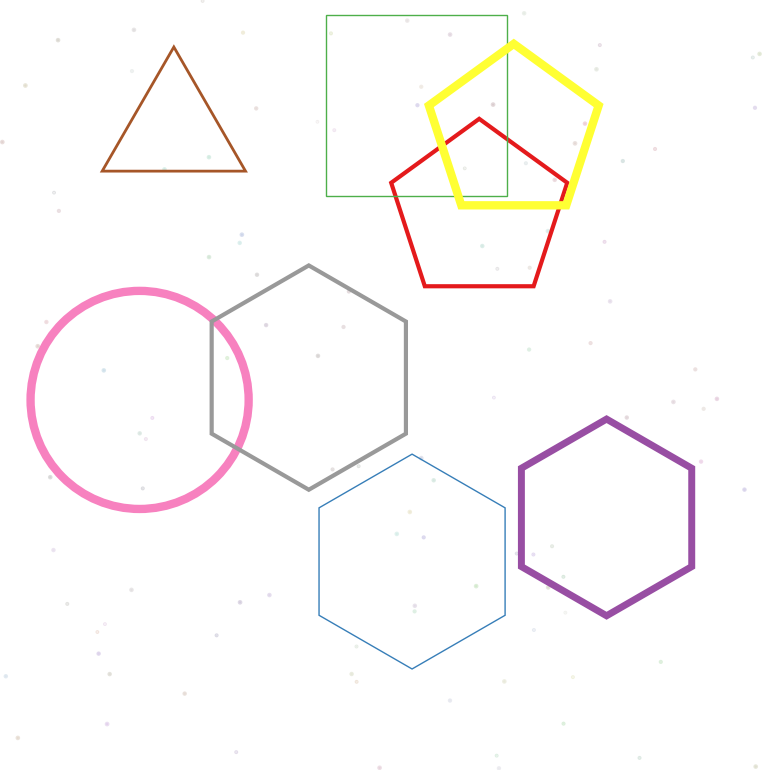[{"shape": "pentagon", "thickness": 1.5, "radius": 0.6, "center": [0.622, 0.725]}, {"shape": "hexagon", "thickness": 0.5, "radius": 0.7, "center": [0.535, 0.271]}, {"shape": "square", "thickness": 0.5, "radius": 0.59, "center": [0.541, 0.863]}, {"shape": "hexagon", "thickness": 2.5, "radius": 0.64, "center": [0.788, 0.328]}, {"shape": "pentagon", "thickness": 3, "radius": 0.58, "center": [0.667, 0.827]}, {"shape": "triangle", "thickness": 1, "radius": 0.54, "center": [0.226, 0.831]}, {"shape": "circle", "thickness": 3, "radius": 0.71, "center": [0.181, 0.481]}, {"shape": "hexagon", "thickness": 1.5, "radius": 0.73, "center": [0.401, 0.51]}]